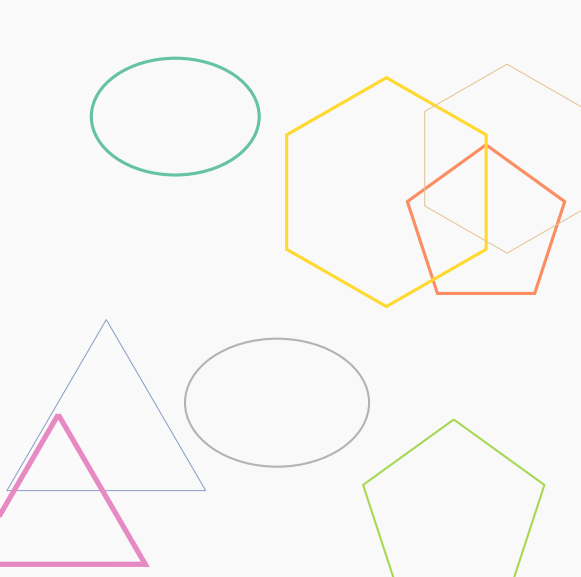[{"shape": "oval", "thickness": 1.5, "radius": 0.72, "center": [0.302, 0.797]}, {"shape": "pentagon", "thickness": 1.5, "radius": 0.71, "center": [0.836, 0.606]}, {"shape": "triangle", "thickness": 0.5, "radius": 0.99, "center": [0.183, 0.248]}, {"shape": "triangle", "thickness": 2.5, "radius": 0.86, "center": [0.1, 0.108]}, {"shape": "pentagon", "thickness": 1, "radius": 0.82, "center": [0.781, 0.109]}, {"shape": "hexagon", "thickness": 1.5, "radius": 0.99, "center": [0.665, 0.667]}, {"shape": "hexagon", "thickness": 0.5, "radius": 0.82, "center": [0.872, 0.724]}, {"shape": "oval", "thickness": 1, "radius": 0.79, "center": [0.477, 0.302]}]